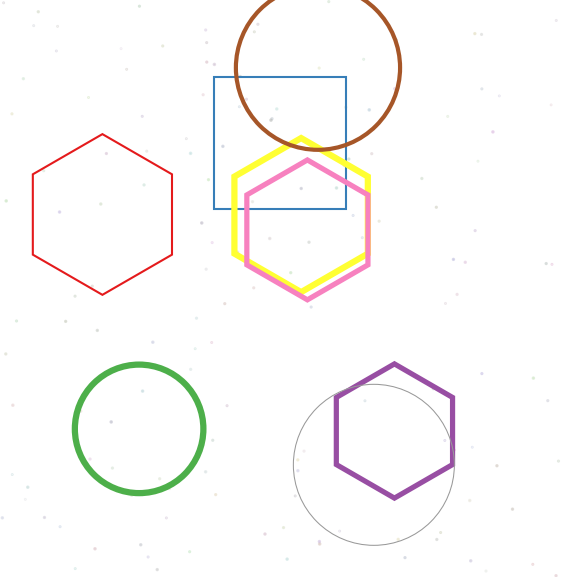[{"shape": "hexagon", "thickness": 1, "radius": 0.7, "center": [0.177, 0.628]}, {"shape": "square", "thickness": 1, "radius": 0.57, "center": [0.485, 0.751]}, {"shape": "circle", "thickness": 3, "radius": 0.56, "center": [0.241, 0.257]}, {"shape": "hexagon", "thickness": 2.5, "radius": 0.58, "center": [0.683, 0.253]}, {"shape": "hexagon", "thickness": 3, "radius": 0.67, "center": [0.521, 0.627]}, {"shape": "circle", "thickness": 2, "radius": 0.71, "center": [0.551, 0.882]}, {"shape": "hexagon", "thickness": 2.5, "radius": 0.61, "center": [0.532, 0.601]}, {"shape": "circle", "thickness": 0.5, "radius": 0.7, "center": [0.647, 0.194]}]